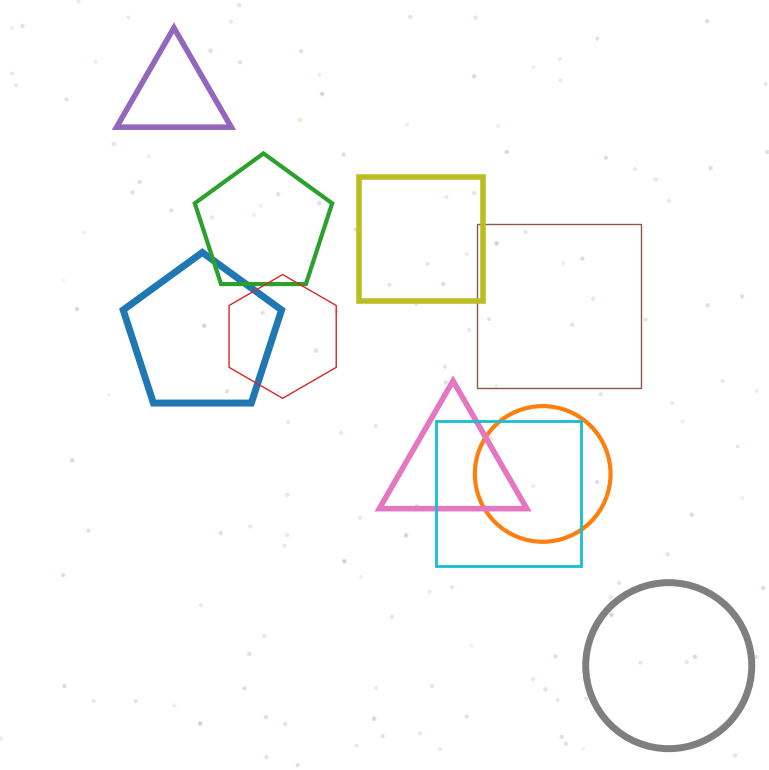[{"shape": "pentagon", "thickness": 2.5, "radius": 0.54, "center": [0.263, 0.564]}, {"shape": "circle", "thickness": 1.5, "radius": 0.44, "center": [0.705, 0.384]}, {"shape": "pentagon", "thickness": 1.5, "radius": 0.47, "center": [0.342, 0.707]}, {"shape": "hexagon", "thickness": 0.5, "radius": 0.4, "center": [0.367, 0.563]}, {"shape": "triangle", "thickness": 2, "radius": 0.43, "center": [0.226, 0.878]}, {"shape": "square", "thickness": 0.5, "radius": 0.53, "center": [0.726, 0.602]}, {"shape": "triangle", "thickness": 2, "radius": 0.55, "center": [0.588, 0.395]}, {"shape": "circle", "thickness": 2.5, "radius": 0.54, "center": [0.868, 0.136]}, {"shape": "square", "thickness": 2, "radius": 0.4, "center": [0.546, 0.689]}, {"shape": "square", "thickness": 1, "radius": 0.47, "center": [0.66, 0.359]}]